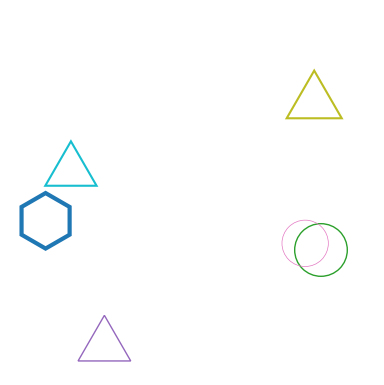[{"shape": "hexagon", "thickness": 3, "radius": 0.36, "center": [0.118, 0.426]}, {"shape": "circle", "thickness": 1, "radius": 0.34, "center": [0.834, 0.351]}, {"shape": "triangle", "thickness": 1, "radius": 0.39, "center": [0.271, 0.102]}, {"shape": "circle", "thickness": 0.5, "radius": 0.3, "center": [0.793, 0.368]}, {"shape": "triangle", "thickness": 1.5, "radius": 0.41, "center": [0.816, 0.734]}, {"shape": "triangle", "thickness": 1.5, "radius": 0.38, "center": [0.184, 0.556]}]